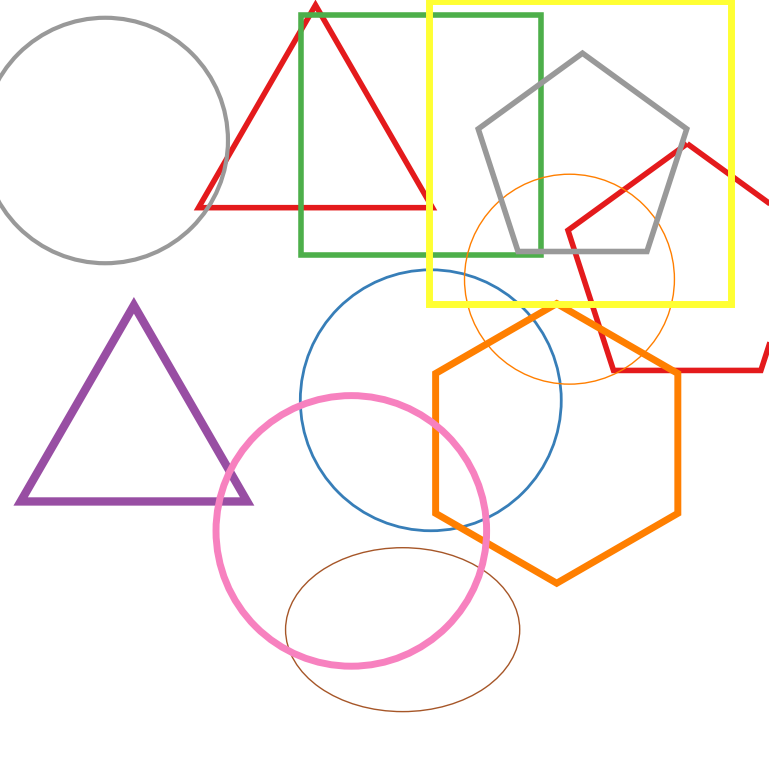[{"shape": "pentagon", "thickness": 2, "radius": 0.81, "center": [0.892, 0.651]}, {"shape": "triangle", "thickness": 2, "radius": 0.88, "center": [0.41, 0.818]}, {"shape": "circle", "thickness": 1, "radius": 0.85, "center": [0.559, 0.48]}, {"shape": "square", "thickness": 2, "radius": 0.78, "center": [0.547, 0.824]}, {"shape": "triangle", "thickness": 3, "radius": 0.85, "center": [0.174, 0.434]}, {"shape": "circle", "thickness": 0.5, "radius": 0.68, "center": [0.74, 0.637]}, {"shape": "hexagon", "thickness": 2.5, "radius": 0.91, "center": [0.723, 0.424]}, {"shape": "square", "thickness": 2.5, "radius": 0.98, "center": [0.753, 0.802]}, {"shape": "oval", "thickness": 0.5, "radius": 0.76, "center": [0.523, 0.182]}, {"shape": "circle", "thickness": 2.5, "radius": 0.88, "center": [0.456, 0.311]}, {"shape": "circle", "thickness": 1.5, "radius": 0.8, "center": [0.137, 0.818]}, {"shape": "pentagon", "thickness": 2, "radius": 0.71, "center": [0.756, 0.789]}]